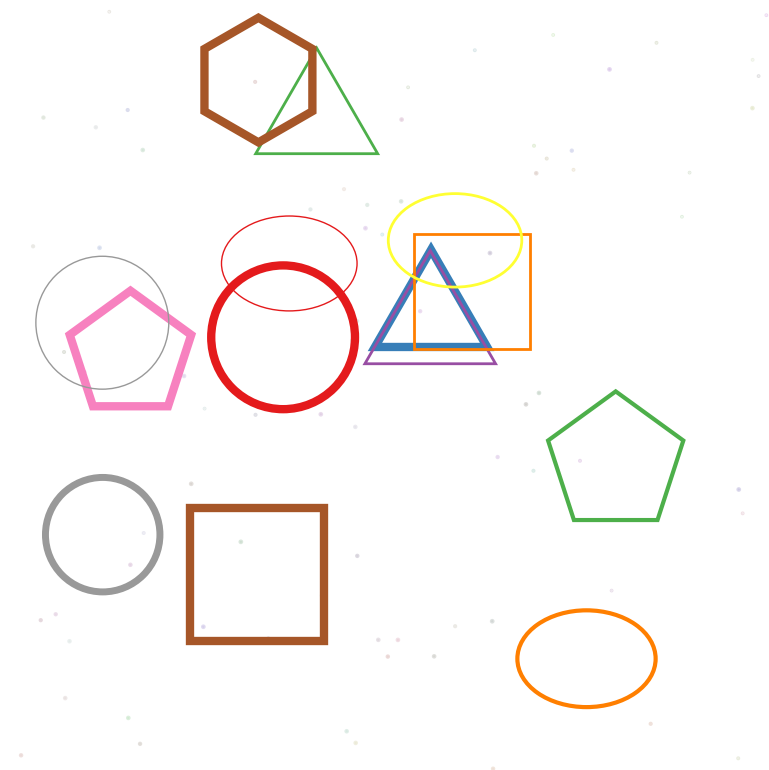[{"shape": "circle", "thickness": 3, "radius": 0.47, "center": [0.368, 0.562]}, {"shape": "oval", "thickness": 0.5, "radius": 0.44, "center": [0.376, 0.658]}, {"shape": "triangle", "thickness": 3, "radius": 0.42, "center": [0.56, 0.591]}, {"shape": "pentagon", "thickness": 1.5, "radius": 0.46, "center": [0.8, 0.399]}, {"shape": "triangle", "thickness": 1, "radius": 0.46, "center": [0.411, 0.846]}, {"shape": "triangle", "thickness": 1, "radius": 0.49, "center": [0.559, 0.577]}, {"shape": "square", "thickness": 1, "radius": 0.38, "center": [0.613, 0.621]}, {"shape": "oval", "thickness": 1.5, "radius": 0.45, "center": [0.762, 0.145]}, {"shape": "oval", "thickness": 1, "radius": 0.43, "center": [0.591, 0.688]}, {"shape": "hexagon", "thickness": 3, "radius": 0.4, "center": [0.336, 0.896]}, {"shape": "square", "thickness": 3, "radius": 0.43, "center": [0.334, 0.254]}, {"shape": "pentagon", "thickness": 3, "radius": 0.41, "center": [0.169, 0.539]}, {"shape": "circle", "thickness": 0.5, "radius": 0.43, "center": [0.133, 0.581]}, {"shape": "circle", "thickness": 2.5, "radius": 0.37, "center": [0.133, 0.306]}]